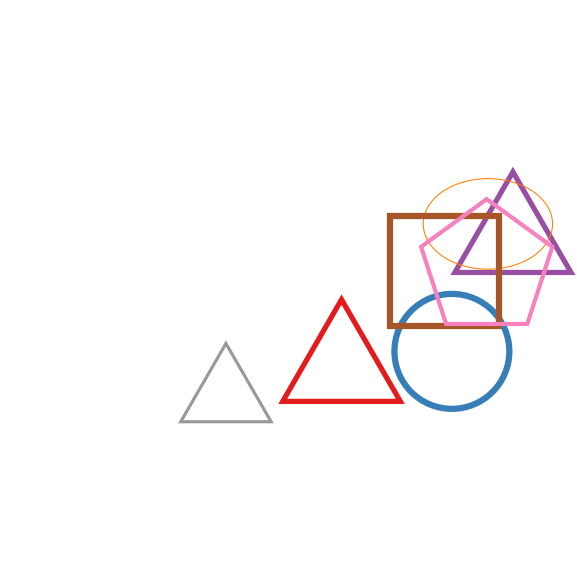[{"shape": "triangle", "thickness": 2.5, "radius": 0.59, "center": [0.591, 0.363]}, {"shape": "circle", "thickness": 3, "radius": 0.5, "center": [0.782, 0.391]}, {"shape": "triangle", "thickness": 2.5, "radius": 0.58, "center": [0.888, 0.585]}, {"shape": "oval", "thickness": 0.5, "radius": 0.56, "center": [0.845, 0.611]}, {"shape": "square", "thickness": 3, "radius": 0.47, "center": [0.769, 0.53]}, {"shape": "pentagon", "thickness": 2, "radius": 0.6, "center": [0.843, 0.535]}, {"shape": "triangle", "thickness": 1.5, "radius": 0.45, "center": [0.391, 0.314]}]